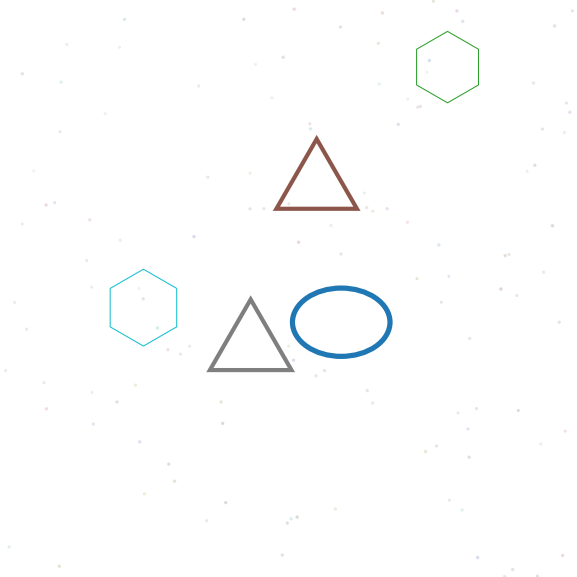[{"shape": "oval", "thickness": 2.5, "radius": 0.42, "center": [0.591, 0.441]}, {"shape": "hexagon", "thickness": 0.5, "radius": 0.31, "center": [0.775, 0.883]}, {"shape": "triangle", "thickness": 2, "radius": 0.4, "center": [0.548, 0.678]}, {"shape": "triangle", "thickness": 2, "radius": 0.41, "center": [0.434, 0.399]}, {"shape": "hexagon", "thickness": 0.5, "radius": 0.33, "center": [0.248, 0.466]}]